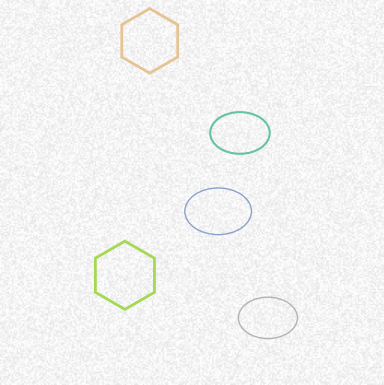[{"shape": "oval", "thickness": 1.5, "radius": 0.39, "center": [0.623, 0.655]}, {"shape": "oval", "thickness": 1, "radius": 0.43, "center": [0.567, 0.451]}, {"shape": "hexagon", "thickness": 2, "radius": 0.44, "center": [0.324, 0.285]}, {"shape": "hexagon", "thickness": 2, "radius": 0.42, "center": [0.389, 0.894]}, {"shape": "oval", "thickness": 1, "radius": 0.38, "center": [0.696, 0.174]}]